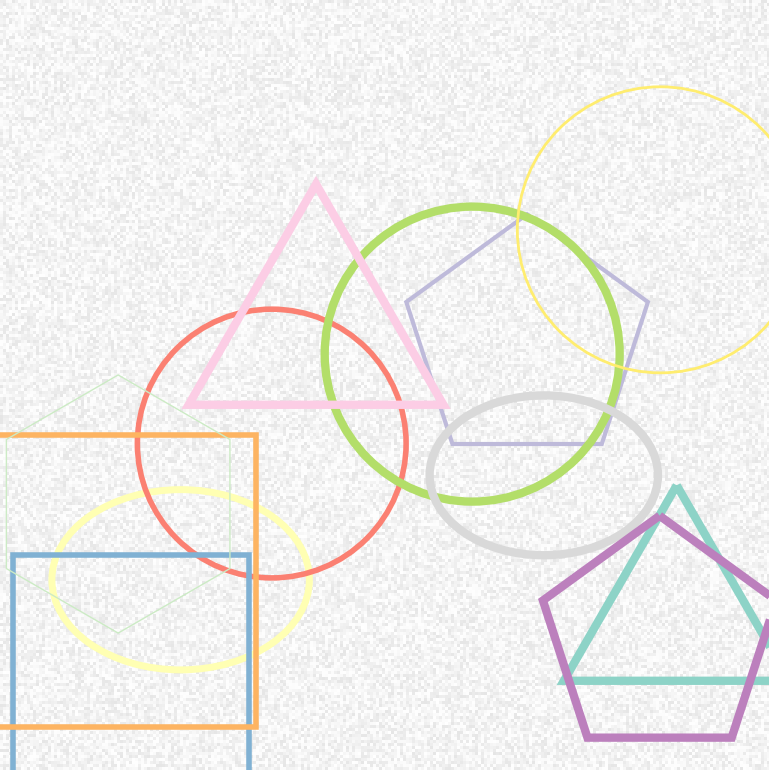[{"shape": "triangle", "thickness": 3, "radius": 0.85, "center": [0.879, 0.2]}, {"shape": "oval", "thickness": 2.5, "radius": 0.84, "center": [0.235, 0.247]}, {"shape": "pentagon", "thickness": 1.5, "radius": 0.82, "center": [0.685, 0.557]}, {"shape": "circle", "thickness": 2, "radius": 0.87, "center": [0.353, 0.424]}, {"shape": "square", "thickness": 2, "radius": 0.77, "center": [0.171, 0.126]}, {"shape": "square", "thickness": 2, "radius": 0.95, "center": [0.143, 0.246]}, {"shape": "circle", "thickness": 3, "radius": 0.96, "center": [0.613, 0.54]}, {"shape": "triangle", "thickness": 3, "radius": 0.96, "center": [0.41, 0.57]}, {"shape": "oval", "thickness": 3, "radius": 0.74, "center": [0.706, 0.383]}, {"shape": "pentagon", "thickness": 3, "radius": 0.8, "center": [0.857, 0.171]}, {"shape": "hexagon", "thickness": 0.5, "radius": 0.84, "center": [0.153, 0.345]}, {"shape": "circle", "thickness": 1, "radius": 0.93, "center": [0.858, 0.702]}]